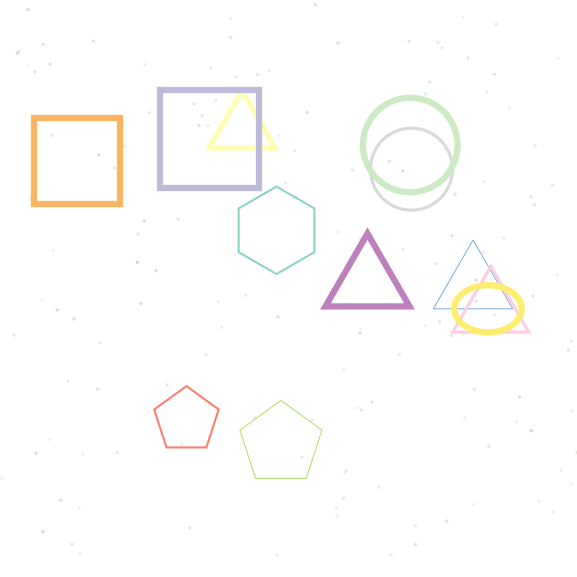[{"shape": "hexagon", "thickness": 1, "radius": 0.38, "center": [0.479, 0.6]}, {"shape": "triangle", "thickness": 2.5, "radius": 0.33, "center": [0.419, 0.776]}, {"shape": "square", "thickness": 3, "radius": 0.43, "center": [0.363, 0.759]}, {"shape": "pentagon", "thickness": 1, "radius": 0.29, "center": [0.323, 0.272]}, {"shape": "triangle", "thickness": 0.5, "radius": 0.4, "center": [0.819, 0.504]}, {"shape": "square", "thickness": 3, "radius": 0.37, "center": [0.133, 0.721]}, {"shape": "pentagon", "thickness": 0.5, "radius": 0.37, "center": [0.486, 0.231]}, {"shape": "triangle", "thickness": 1.5, "radius": 0.38, "center": [0.85, 0.462]}, {"shape": "circle", "thickness": 1.5, "radius": 0.35, "center": [0.712, 0.706]}, {"shape": "triangle", "thickness": 3, "radius": 0.42, "center": [0.636, 0.511]}, {"shape": "circle", "thickness": 3, "radius": 0.41, "center": [0.71, 0.748]}, {"shape": "oval", "thickness": 3, "radius": 0.29, "center": [0.845, 0.464]}]